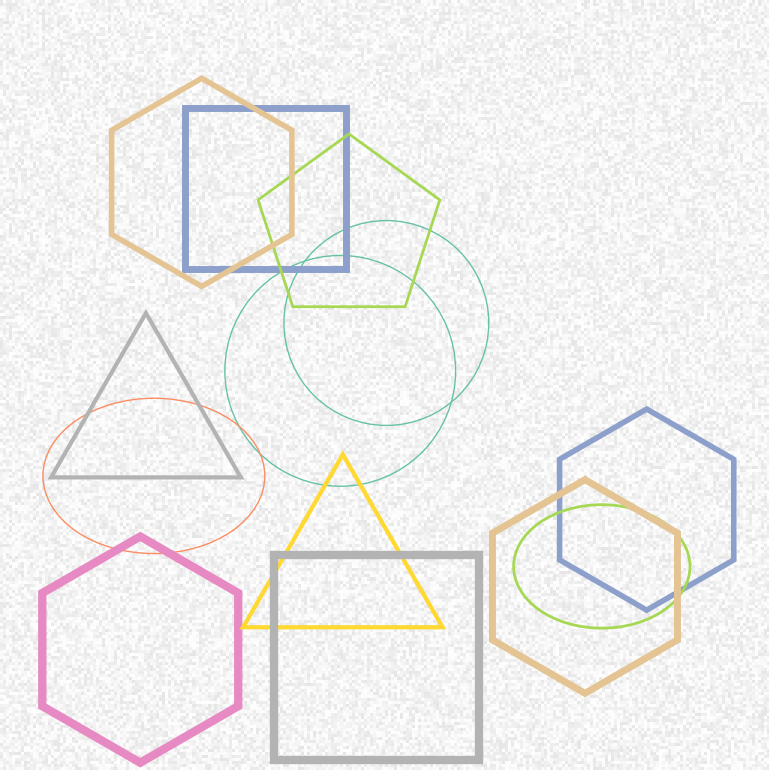[{"shape": "circle", "thickness": 0.5, "radius": 0.75, "center": [0.442, 0.518]}, {"shape": "circle", "thickness": 0.5, "radius": 0.67, "center": [0.502, 0.581]}, {"shape": "oval", "thickness": 0.5, "radius": 0.72, "center": [0.2, 0.382]}, {"shape": "hexagon", "thickness": 2, "radius": 0.65, "center": [0.84, 0.338]}, {"shape": "square", "thickness": 2.5, "radius": 0.52, "center": [0.345, 0.755]}, {"shape": "hexagon", "thickness": 3, "radius": 0.73, "center": [0.182, 0.156]}, {"shape": "oval", "thickness": 1, "radius": 0.57, "center": [0.782, 0.264]}, {"shape": "pentagon", "thickness": 1, "radius": 0.62, "center": [0.453, 0.702]}, {"shape": "triangle", "thickness": 1.5, "radius": 0.75, "center": [0.445, 0.26]}, {"shape": "hexagon", "thickness": 2, "radius": 0.68, "center": [0.262, 0.763]}, {"shape": "hexagon", "thickness": 2.5, "radius": 0.69, "center": [0.76, 0.238]}, {"shape": "triangle", "thickness": 1.5, "radius": 0.71, "center": [0.19, 0.451]}, {"shape": "square", "thickness": 3, "radius": 0.67, "center": [0.489, 0.146]}]